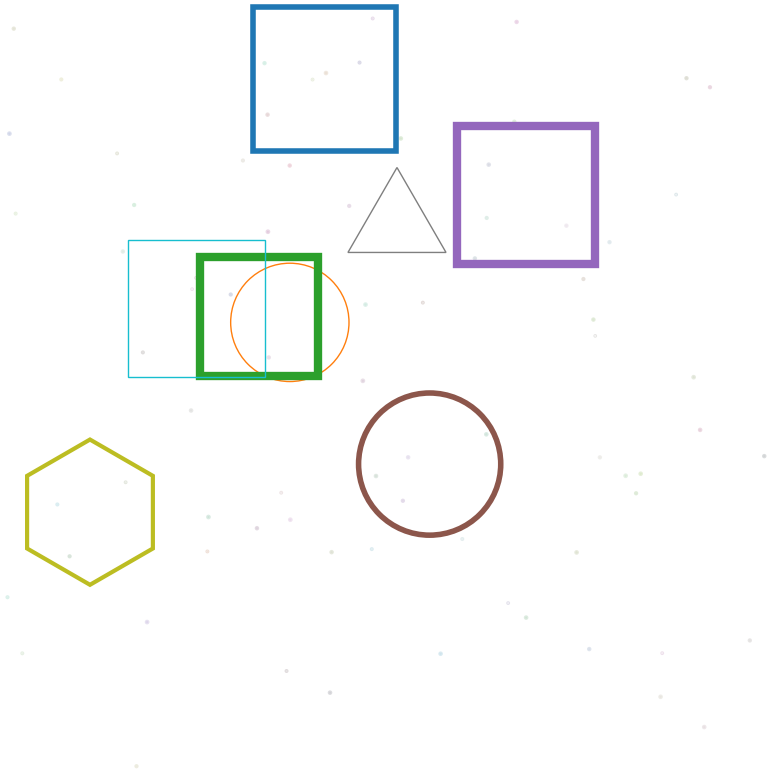[{"shape": "square", "thickness": 2, "radius": 0.47, "center": [0.421, 0.897]}, {"shape": "circle", "thickness": 0.5, "radius": 0.38, "center": [0.376, 0.581]}, {"shape": "square", "thickness": 3, "radius": 0.38, "center": [0.336, 0.589]}, {"shape": "square", "thickness": 3, "radius": 0.45, "center": [0.683, 0.747]}, {"shape": "circle", "thickness": 2, "radius": 0.46, "center": [0.558, 0.397]}, {"shape": "triangle", "thickness": 0.5, "radius": 0.37, "center": [0.516, 0.709]}, {"shape": "hexagon", "thickness": 1.5, "radius": 0.47, "center": [0.117, 0.335]}, {"shape": "square", "thickness": 0.5, "radius": 0.44, "center": [0.255, 0.599]}]